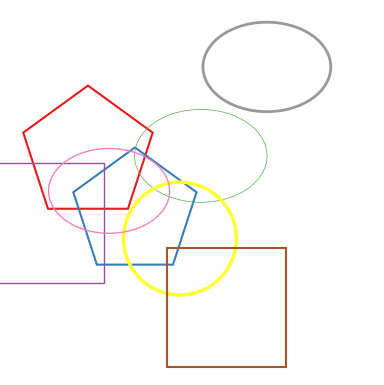[{"shape": "pentagon", "thickness": 1.5, "radius": 0.88, "center": [0.228, 0.601]}, {"shape": "pentagon", "thickness": 1.5, "radius": 0.84, "center": [0.35, 0.449]}, {"shape": "oval", "thickness": 0.5, "radius": 0.86, "center": [0.522, 0.595]}, {"shape": "square", "thickness": 1, "radius": 0.78, "center": [0.115, 0.421]}, {"shape": "circle", "thickness": 2.5, "radius": 0.73, "center": [0.467, 0.38]}, {"shape": "square", "thickness": 1.5, "radius": 0.77, "center": [0.588, 0.202]}, {"shape": "oval", "thickness": 1, "radius": 0.79, "center": [0.283, 0.504]}, {"shape": "oval", "thickness": 2, "radius": 0.83, "center": [0.693, 0.826]}]